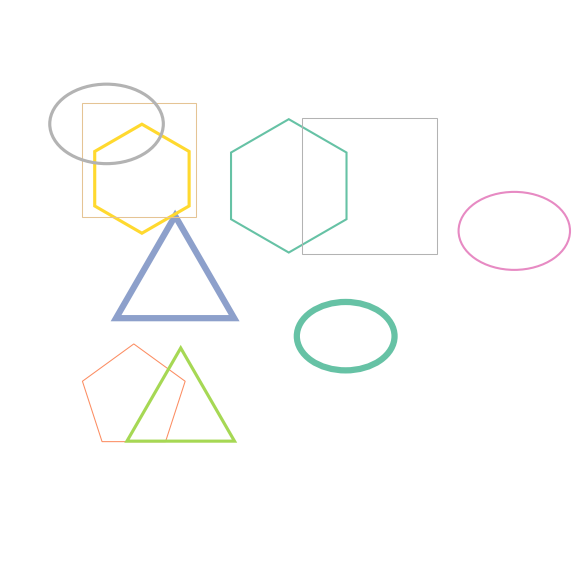[{"shape": "oval", "thickness": 3, "radius": 0.42, "center": [0.599, 0.417]}, {"shape": "hexagon", "thickness": 1, "radius": 0.58, "center": [0.5, 0.677]}, {"shape": "pentagon", "thickness": 0.5, "radius": 0.47, "center": [0.232, 0.31]}, {"shape": "triangle", "thickness": 3, "radius": 0.59, "center": [0.303, 0.507]}, {"shape": "oval", "thickness": 1, "radius": 0.48, "center": [0.891, 0.599]}, {"shape": "triangle", "thickness": 1.5, "radius": 0.54, "center": [0.313, 0.289]}, {"shape": "hexagon", "thickness": 1.5, "radius": 0.47, "center": [0.246, 0.69]}, {"shape": "square", "thickness": 0.5, "radius": 0.49, "center": [0.241, 0.721]}, {"shape": "oval", "thickness": 1.5, "radius": 0.49, "center": [0.184, 0.785]}, {"shape": "square", "thickness": 0.5, "radius": 0.59, "center": [0.64, 0.677]}]